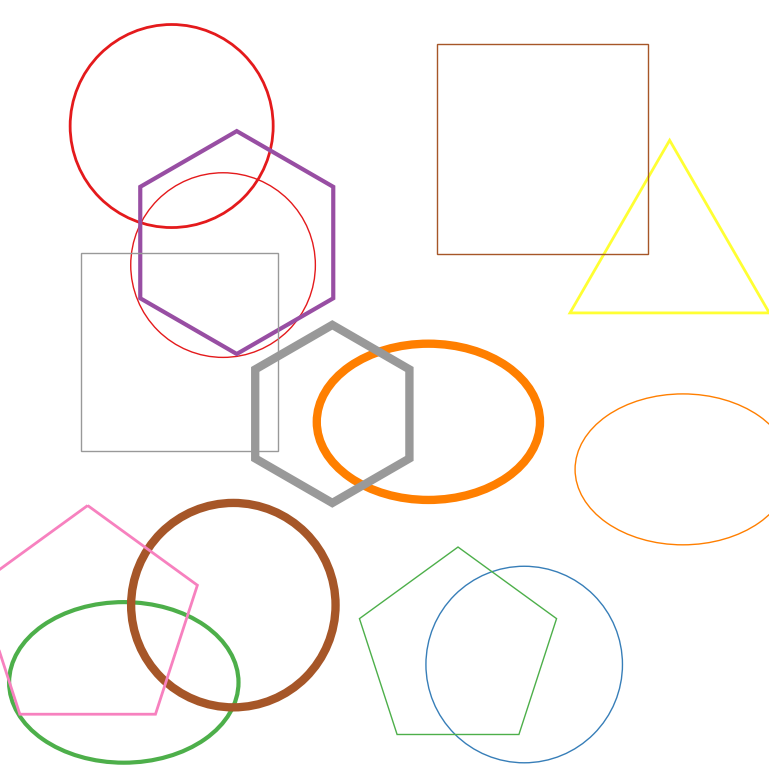[{"shape": "circle", "thickness": 0.5, "radius": 0.6, "center": [0.29, 0.656]}, {"shape": "circle", "thickness": 1, "radius": 0.66, "center": [0.223, 0.836]}, {"shape": "circle", "thickness": 0.5, "radius": 0.64, "center": [0.681, 0.137]}, {"shape": "pentagon", "thickness": 0.5, "radius": 0.67, "center": [0.595, 0.155]}, {"shape": "oval", "thickness": 1.5, "radius": 0.74, "center": [0.161, 0.114]}, {"shape": "hexagon", "thickness": 1.5, "radius": 0.72, "center": [0.307, 0.685]}, {"shape": "oval", "thickness": 0.5, "radius": 0.7, "center": [0.887, 0.39]}, {"shape": "oval", "thickness": 3, "radius": 0.72, "center": [0.556, 0.452]}, {"shape": "triangle", "thickness": 1, "radius": 0.75, "center": [0.87, 0.668]}, {"shape": "square", "thickness": 0.5, "radius": 0.68, "center": [0.705, 0.806]}, {"shape": "circle", "thickness": 3, "radius": 0.66, "center": [0.303, 0.214]}, {"shape": "pentagon", "thickness": 1, "radius": 0.75, "center": [0.114, 0.194]}, {"shape": "square", "thickness": 0.5, "radius": 0.64, "center": [0.233, 0.543]}, {"shape": "hexagon", "thickness": 3, "radius": 0.58, "center": [0.432, 0.462]}]